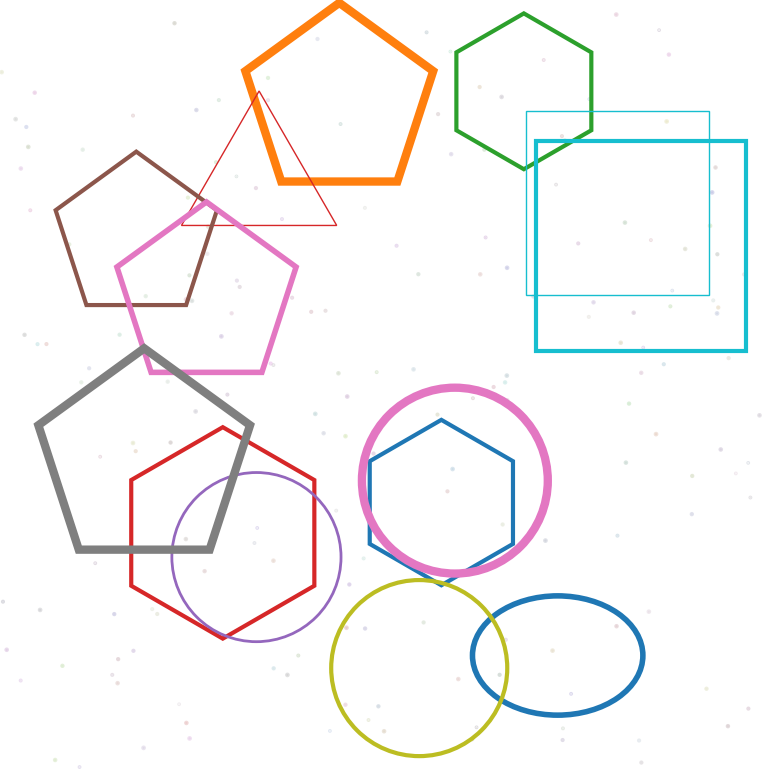[{"shape": "oval", "thickness": 2, "radius": 0.55, "center": [0.724, 0.149]}, {"shape": "hexagon", "thickness": 1.5, "radius": 0.54, "center": [0.573, 0.347]}, {"shape": "pentagon", "thickness": 3, "radius": 0.64, "center": [0.441, 0.868]}, {"shape": "hexagon", "thickness": 1.5, "radius": 0.51, "center": [0.68, 0.881]}, {"shape": "hexagon", "thickness": 1.5, "radius": 0.69, "center": [0.289, 0.308]}, {"shape": "triangle", "thickness": 0.5, "radius": 0.58, "center": [0.336, 0.765]}, {"shape": "circle", "thickness": 1, "radius": 0.55, "center": [0.333, 0.276]}, {"shape": "pentagon", "thickness": 1.5, "radius": 0.55, "center": [0.177, 0.693]}, {"shape": "circle", "thickness": 3, "radius": 0.6, "center": [0.591, 0.376]}, {"shape": "pentagon", "thickness": 2, "radius": 0.61, "center": [0.268, 0.615]}, {"shape": "pentagon", "thickness": 3, "radius": 0.72, "center": [0.187, 0.403]}, {"shape": "circle", "thickness": 1.5, "radius": 0.57, "center": [0.544, 0.132]}, {"shape": "square", "thickness": 0.5, "radius": 0.6, "center": [0.802, 0.737]}, {"shape": "square", "thickness": 1.5, "radius": 0.68, "center": [0.832, 0.681]}]